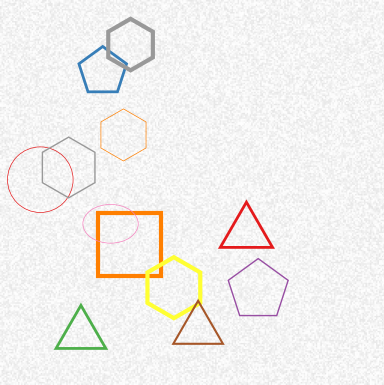[{"shape": "triangle", "thickness": 2, "radius": 0.39, "center": [0.64, 0.397]}, {"shape": "circle", "thickness": 0.5, "radius": 0.43, "center": [0.105, 0.533]}, {"shape": "pentagon", "thickness": 2, "radius": 0.33, "center": [0.267, 0.814]}, {"shape": "triangle", "thickness": 2, "radius": 0.37, "center": [0.21, 0.132]}, {"shape": "pentagon", "thickness": 1, "radius": 0.41, "center": [0.671, 0.247]}, {"shape": "hexagon", "thickness": 0.5, "radius": 0.34, "center": [0.321, 0.649]}, {"shape": "square", "thickness": 3, "radius": 0.41, "center": [0.336, 0.364]}, {"shape": "hexagon", "thickness": 3, "radius": 0.4, "center": [0.452, 0.253]}, {"shape": "triangle", "thickness": 1.5, "radius": 0.37, "center": [0.515, 0.144]}, {"shape": "oval", "thickness": 0.5, "radius": 0.36, "center": [0.287, 0.419]}, {"shape": "hexagon", "thickness": 3, "radius": 0.33, "center": [0.339, 0.884]}, {"shape": "hexagon", "thickness": 1, "radius": 0.39, "center": [0.178, 0.565]}]